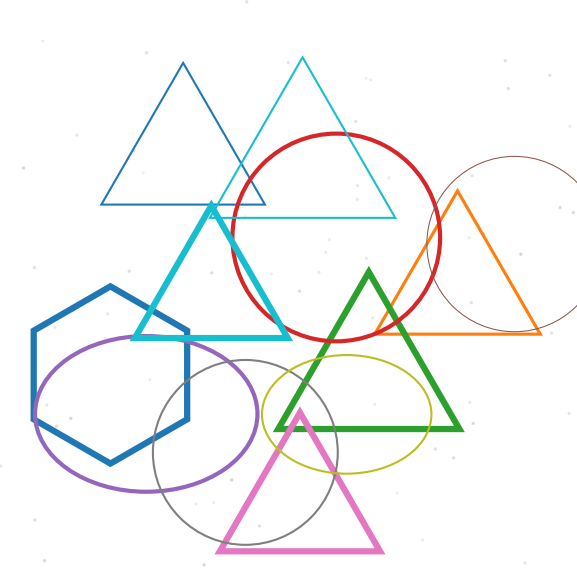[{"shape": "triangle", "thickness": 1, "radius": 0.82, "center": [0.317, 0.727]}, {"shape": "hexagon", "thickness": 3, "radius": 0.77, "center": [0.191, 0.35]}, {"shape": "triangle", "thickness": 1.5, "radius": 0.83, "center": [0.792, 0.503]}, {"shape": "triangle", "thickness": 3, "radius": 0.91, "center": [0.639, 0.347]}, {"shape": "circle", "thickness": 2, "radius": 0.9, "center": [0.582, 0.588]}, {"shape": "oval", "thickness": 2, "radius": 0.96, "center": [0.253, 0.282]}, {"shape": "circle", "thickness": 0.5, "radius": 0.76, "center": [0.891, 0.577]}, {"shape": "triangle", "thickness": 3, "radius": 0.8, "center": [0.519, 0.125]}, {"shape": "circle", "thickness": 1, "radius": 0.8, "center": [0.425, 0.216]}, {"shape": "oval", "thickness": 1, "radius": 0.73, "center": [0.6, 0.282]}, {"shape": "triangle", "thickness": 1, "radius": 0.93, "center": [0.524, 0.715]}, {"shape": "triangle", "thickness": 3, "radius": 0.76, "center": [0.366, 0.49]}]